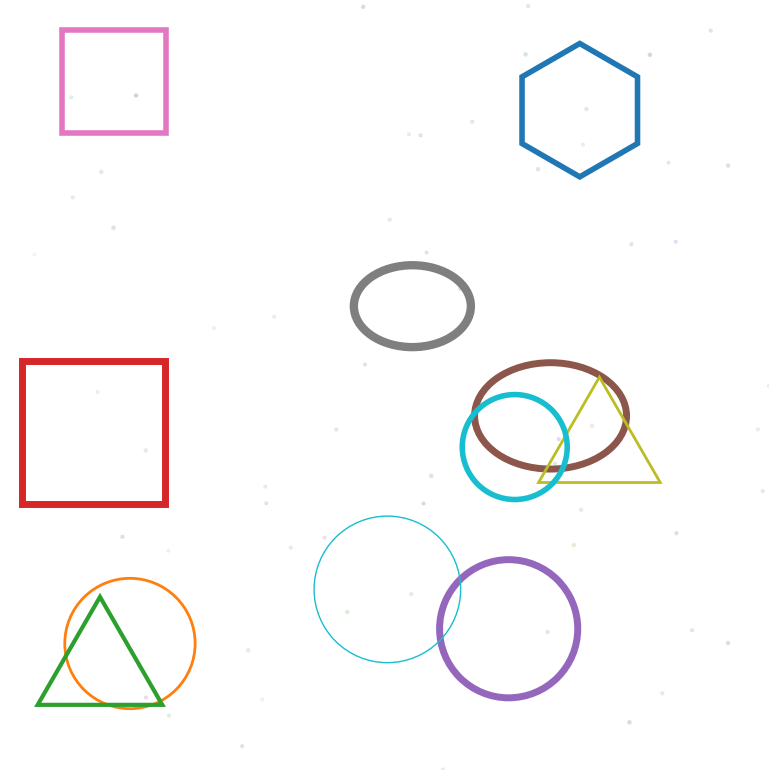[{"shape": "hexagon", "thickness": 2, "radius": 0.43, "center": [0.753, 0.857]}, {"shape": "circle", "thickness": 1, "radius": 0.42, "center": [0.169, 0.164]}, {"shape": "triangle", "thickness": 1.5, "radius": 0.47, "center": [0.13, 0.131]}, {"shape": "square", "thickness": 2.5, "radius": 0.46, "center": [0.122, 0.439]}, {"shape": "circle", "thickness": 2.5, "radius": 0.45, "center": [0.661, 0.183]}, {"shape": "oval", "thickness": 2.5, "radius": 0.49, "center": [0.715, 0.46]}, {"shape": "square", "thickness": 2, "radius": 0.34, "center": [0.148, 0.894]}, {"shape": "oval", "thickness": 3, "radius": 0.38, "center": [0.536, 0.602]}, {"shape": "triangle", "thickness": 1, "radius": 0.46, "center": [0.778, 0.419]}, {"shape": "circle", "thickness": 0.5, "radius": 0.48, "center": [0.503, 0.235]}, {"shape": "circle", "thickness": 2, "radius": 0.34, "center": [0.669, 0.419]}]